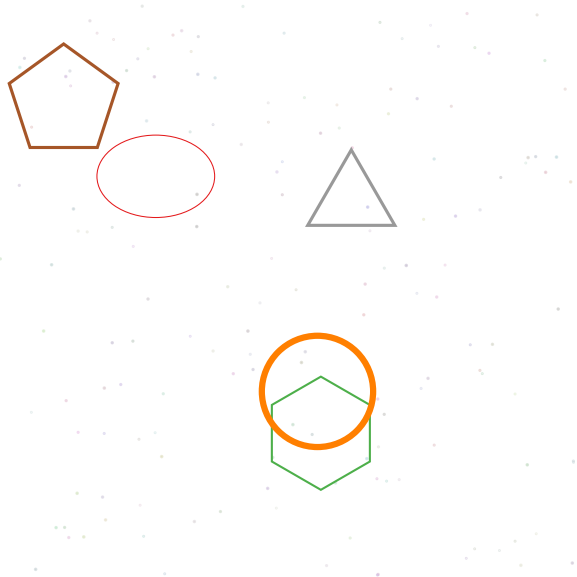[{"shape": "oval", "thickness": 0.5, "radius": 0.51, "center": [0.27, 0.694]}, {"shape": "hexagon", "thickness": 1, "radius": 0.49, "center": [0.556, 0.249]}, {"shape": "circle", "thickness": 3, "radius": 0.48, "center": [0.55, 0.321]}, {"shape": "pentagon", "thickness": 1.5, "radius": 0.5, "center": [0.11, 0.824]}, {"shape": "triangle", "thickness": 1.5, "radius": 0.44, "center": [0.608, 0.652]}]